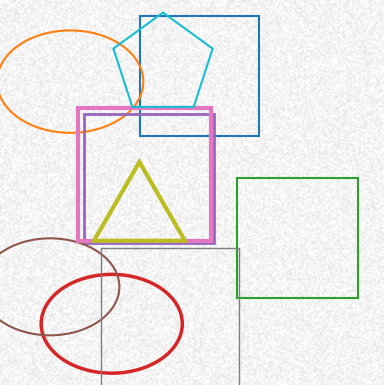[{"shape": "square", "thickness": 1.5, "radius": 0.78, "center": [0.518, 0.803]}, {"shape": "oval", "thickness": 1.5, "radius": 0.95, "center": [0.182, 0.788]}, {"shape": "square", "thickness": 1.5, "radius": 0.78, "center": [0.773, 0.382]}, {"shape": "oval", "thickness": 2.5, "radius": 0.92, "center": [0.29, 0.159]}, {"shape": "square", "thickness": 2, "radius": 0.84, "center": [0.387, 0.536]}, {"shape": "oval", "thickness": 1.5, "radius": 0.9, "center": [0.13, 0.255]}, {"shape": "square", "thickness": 3, "radius": 0.86, "center": [0.375, 0.548]}, {"shape": "square", "thickness": 1, "radius": 0.9, "center": [0.441, 0.177]}, {"shape": "triangle", "thickness": 3, "radius": 0.68, "center": [0.362, 0.443]}, {"shape": "pentagon", "thickness": 1.5, "radius": 0.68, "center": [0.423, 0.832]}]